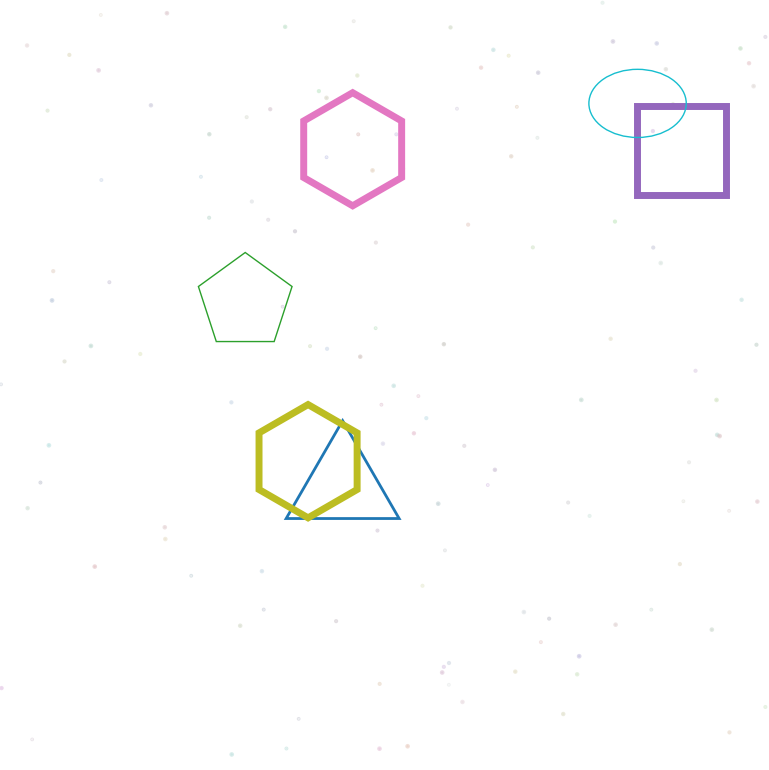[{"shape": "triangle", "thickness": 1, "radius": 0.42, "center": [0.445, 0.369]}, {"shape": "pentagon", "thickness": 0.5, "radius": 0.32, "center": [0.318, 0.608]}, {"shape": "square", "thickness": 2.5, "radius": 0.29, "center": [0.885, 0.805]}, {"shape": "hexagon", "thickness": 2.5, "radius": 0.37, "center": [0.458, 0.806]}, {"shape": "hexagon", "thickness": 2.5, "radius": 0.37, "center": [0.4, 0.401]}, {"shape": "oval", "thickness": 0.5, "radius": 0.32, "center": [0.828, 0.866]}]